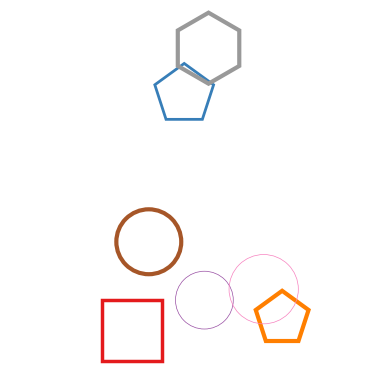[{"shape": "square", "thickness": 2.5, "radius": 0.39, "center": [0.343, 0.141]}, {"shape": "pentagon", "thickness": 2, "radius": 0.4, "center": [0.478, 0.755]}, {"shape": "circle", "thickness": 0.5, "radius": 0.38, "center": [0.531, 0.22]}, {"shape": "pentagon", "thickness": 3, "radius": 0.36, "center": [0.733, 0.173]}, {"shape": "circle", "thickness": 3, "radius": 0.42, "center": [0.386, 0.372]}, {"shape": "circle", "thickness": 0.5, "radius": 0.45, "center": [0.685, 0.249]}, {"shape": "hexagon", "thickness": 3, "radius": 0.46, "center": [0.542, 0.875]}]